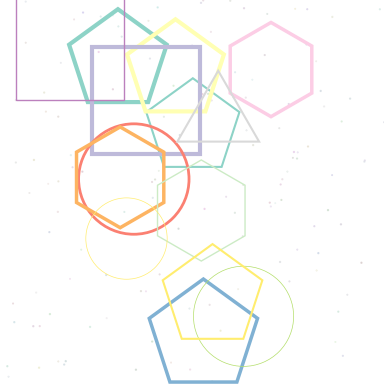[{"shape": "pentagon", "thickness": 3, "radius": 0.67, "center": [0.306, 0.843]}, {"shape": "pentagon", "thickness": 1.5, "radius": 0.64, "center": [0.501, 0.669]}, {"shape": "pentagon", "thickness": 3, "radius": 0.66, "center": [0.456, 0.818]}, {"shape": "square", "thickness": 3, "radius": 0.7, "center": [0.379, 0.74]}, {"shape": "circle", "thickness": 2, "radius": 0.72, "center": [0.348, 0.535]}, {"shape": "pentagon", "thickness": 2.5, "radius": 0.74, "center": [0.528, 0.127]}, {"shape": "hexagon", "thickness": 2.5, "radius": 0.65, "center": [0.312, 0.539]}, {"shape": "circle", "thickness": 0.5, "radius": 0.65, "center": [0.633, 0.178]}, {"shape": "hexagon", "thickness": 2.5, "radius": 0.61, "center": [0.704, 0.819]}, {"shape": "triangle", "thickness": 1.5, "radius": 0.61, "center": [0.567, 0.694]}, {"shape": "square", "thickness": 1, "radius": 0.7, "center": [0.182, 0.88]}, {"shape": "hexagon", "thickness": 1, "radius": 0.66, "center": [0.523, 0.453]}, {"shape": "pentagon", "thickness": 1.5, "radius": 0.68, "center": [0.552, 0.23]}, {"shape": "circle", "thickness": 0.5, "radius": 0.53, "center": [0.329, 0.38]}]